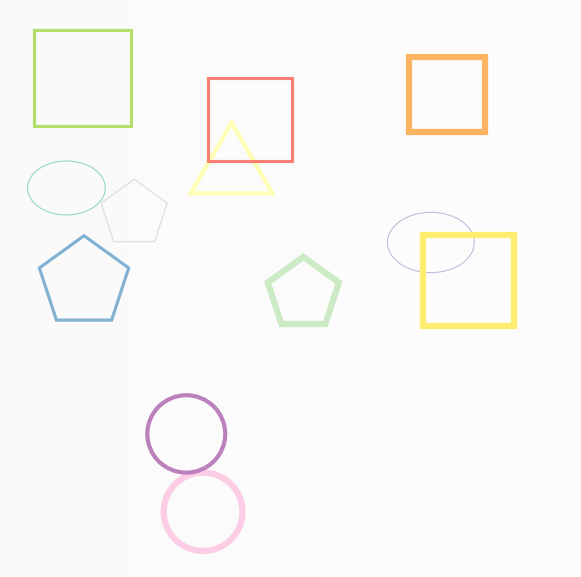[{"shape": "oval", "thickness": 0.5, "radius": 0.33, "center": [0.114, 0.674]}, {"shape": "triangle", "thickness": 2, "radius": 0.41, "center": [0.398, 0.705]}, {"shape": "oval", "thickness": 0.5, "radius": 0.37, "center": [0.741, 0.579]}, {"shape": "square", "thickness": 1.5, "radius": 0.36, "center": [0.429, 0.793]}, {"shape": "pentagon", "thickness": 1.5, "radius": 0.4, "center": [0.145, 0.51]}, {"shape": "square", "thickness": 3, "radius": 0.33, "center": [0.769, 0.836]}, {"shape": "square", "thickness": 1.5, "radius": 0.41, "center": [0.142, 0.864]}, {"shape": "circle", "thickness": 3, "radius": 0.34, "center": [0.349, 0.113]}, {"shape": "pentagon", "thickness": 0.5, "radius": 0.3, "center": [0.231, 0.629]}, {"shape": "circle", "thickness": 2, "radius": 0.34, "center": [0.32, 0.248]}, {"shape": "pentagon", "thickness": 3, "radius": 0.32, "center": [0.522, 0.49]}, {"shape": "square", "thickness": 3, "radius": 0.39, "center": [0.806, 0.514]}]